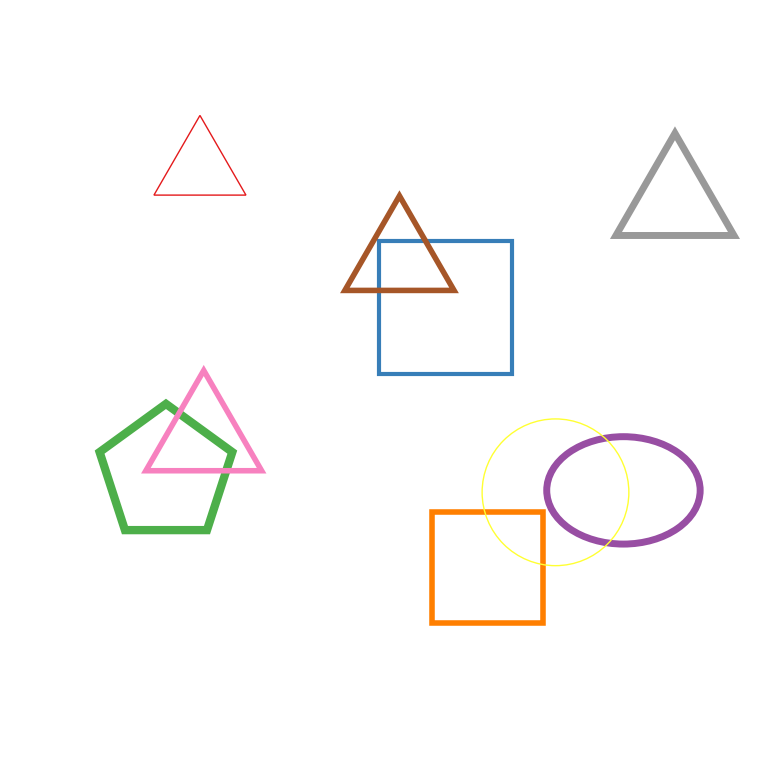[{"shape": "triangle", "thickness": 0.5, "radius": 0.34, "center": [0.26, 0.781]}, {"shape": "square", "thickness": 1.5, "radius": 0.43, "center": [0.578, 0.601]}, {"shape": "pentagon", "thickness": 3, "radius": 0.45, "center": [0.216, 0.385]}, {"shape": "oval", "thickness": 2.5, "radius": 0.5, "center": [0.81, 0.363]}, {"shape": "square", "thickness": 2, "radius": 0.36, "center": [0.633, 0.263]}, {"shape": "circle", "thickness": 0.5, "radius": 0.48, "center": [0.721, 0.361]}, {"shape": "triangle", "thickness": 2, "radius": 0.41, "center": [0.519, 0.664]}, {"shape": "triangle", "thickness": 2, "radius": 0.43, "center": [0.265, 0.432]}, {"shape": "triangle", "thickness": 2.5, "radius": 0.44, "center": [0.877, 0.738]}]